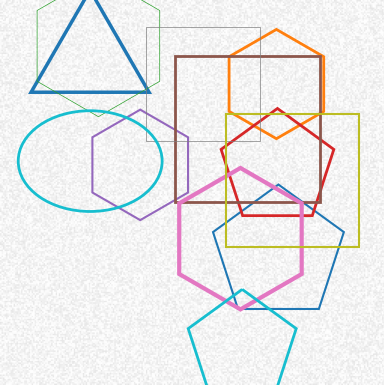[{"shape": "pentagon", "thickness": 1.5, "radius": 0.89, "center": [0.723, 0.342]}, {"shape": "triangle", "thickness": 2.5, "radius": 0.88, "center": [0.234, 0.849]}, {"shape": "hexagon", "thickness": 2, "radius": 0.71, "center": [0.718, 0.782]}, {"shape": "hexagon", "thickness": 0.5, "radius": 0.92, "center": [0.256, 0.881]}, {"shape": "pentagon", "thickness": 2, "radius": 0.77, "center": [0.721, 0.564]}, {"shape": "hexagon", "thickness": 1.5, "radius": 0.72, "center": [0.364, 0.572]}, {"shape": "square", "thickness": 2, "radius": 0.95, "center": [0.643, 0.665]}, {"shape": "hexagon", "thickness": 3, "radius": 0.92, "center": [0.625, 0.38]}, {"shape": "square", "thickness": 0.5, "radius": 0.74, "center": [0.527, 0.781]}, {"shape": "square", "thickness": 1.5, "radius": 0.87, "center": [0.759, 0.531]}, {"shape": "oval", "thickness": 2, "radius": 0.93, "center": [0.234, 0.582]}, {"shape": "pentagon", "thickness": 2, "radius": 0.74, "center": [0.629, 0.101]}]